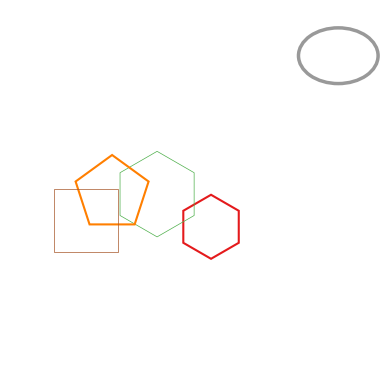[{"shape": "hexagon", "thickness": 1.5, "radius": 0.42, "center": [0.548, 0.411]}, {"shape": "hexagon", "thickness": 0.5, "radius": 0.56, "center": [0.408, 0.496]}, {"shape": "pentagon", "thickness": 1.5, "radius": 0.5, "center": [0.291, 0.498]}, {"shape": "square", "thickness": 0.5, "radius": 0.41, "center": [0.224, 0.428]}, {"shape": "oval", "thickness": 2.5, "radius": 0.52, "center": [0.879, 0.855]}]